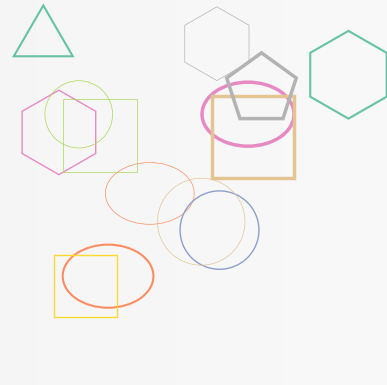[{"shape": "triangle", "thickness": 1.5, "radius": 0.44, "center": [0.112, 0.898]}, {"shape": "hexagon", "thickness": 1.5, "radius": 0.57, "center": [0.899, 0.806]}, {"shape": "oval", "thickness": 1.5, "radius": 0.59, "center": [0.279, 0.283]}, {"shape": "oval", "thickness": 0.5, "radius": 0.57, "center": [0.387, 0.498]}, {"shape": "circle", "thickness": 1, "radius": 0.51, "center": [0.566, 0.402]}, {"shape": "hexagon", "thickness": 1, "radius": 0.55, "center": [0.152, 0.656]}, {"shape": "oval", "thickness": 2.5, "radius": 0.59, "center": [0.64, 0.703]}, {"shape": "circle", "thickness": 0.5, "radius": 0.44, "center": [0.203, 0.703]}, {"shape": "square", "thickness": 0.5, "radius": 0.47, "center": [0.258, 0.648]}, {"shape": "square", "thickness": 1, "radius": 0.4, "center": [0.221, 0.258]}, {"shape": "square", "thickness": 2.5, "radius": 0.53, "center": [0.652, 0.643]}, {"shape": "circle", "thickness": 0.5, "radius": 0.56, "center": [0.519, 0.424]}, {"shape": "hexagon", "thickness": 0.5, "radius": 0.48, "center": [0.56, 0.887]}, {"shape": "pentagon", "thickness": 2.5, "radius": 0.47, "center": [0.675, 0.768]}]